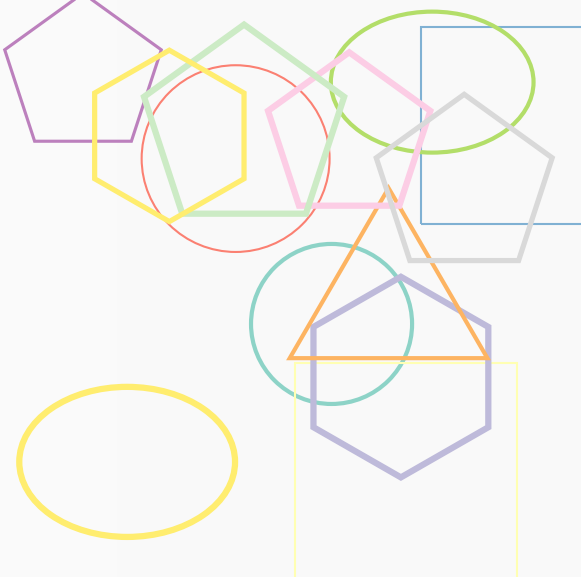[{"shape": "circle", "thickness": 2, "radius": 0.69, "center": [0.57, 0.438]}, {"shape": "square", "thickness": 1, "radius": 0.95, "center": [0.698, 0.179]}, {"shape": "hexagon", "thickness": 3, "radius": 0.87, "center": [0.69, 0.346]}, {"shape": "circle", "thickness": 1, "radius": 0.81, "center": [0.405, 0.725]}, {"shape": "square", "thickness": 1, "radius": 0.85, "center": [0.894, 0.782]}, {"shape": "triangle", "thickness": 2, "radius": 0.98, "center": [0.668, 0.477]}, {"shape": "oval", "thickness": 2, "radius": 0.87, "center": [0.744, 0.857]}, {"shape": "pentagon", "thickness": 3, "radius": 0.73, "center": [0.601, 0.762]}, {"shape": "pentagon", "thickness": 2.5, "radius": 0.8, "center": [0.799, 0.677]}, {"shape": "pentagon", "thickness": 1.5, "radius": 0.71, "center": [0.143, 0.869]}, {"shape": "pentagon", "thickness": 3, "radius": 0.91, "center": [0.42, 0.776]}, {"shape": "oval", "thickness": 3, "radius": 0.93, "center": [0.219, 0.199]}, {"shape": "hexagon", "thickness": 2.5, "radius": 0.74, "center": [0.291, 0.764]}]